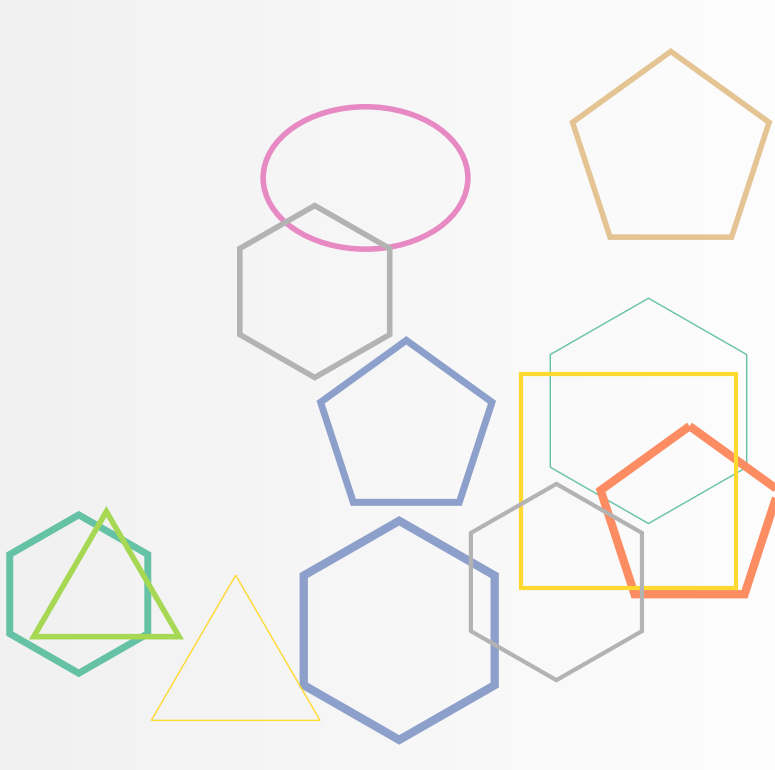[{"shape": "hexagon", "thickness": 2.5, "radius": 0.51, "center": [0.102, 0.228]}, {"shape": "hexagon", "thickness": 0.5, "radius": 0.73, "center": [0.837, 0.466]}, {"shape": "pentagon", "thickness": 3, "radius": 0.6, "center": [0.89, 0.326]}, {"shape": "pentagon", "thickness": 2.5, "radius": 0.58, "center": [0.524, 0.442]}, {"shape": "hexagon", "thickness": 3, "radius": 0.71, "center": [0.515, 0.181]}, {"shape": "oval", "thickness": 2, "radius": 0.66, "center": [0.472, 0.769]}, {"shape": "triangle", "thickness": 2, "radius": 0.54, "center": [0.137, 0.227]}, {"shape": "square", "thickness": 1.5, "radius": 0.69, "center": [0.81, 0.375]}, {"shape": "triangle", "thickness": 0.5, "radius": 0.63, "center": [0.304, 0.127]}, {"shape": "pentagon", "thickness": 2, "radius": 0.67, "center": [0.866, 0.8]}, {"shape": "hexagon", "thickness": 2, "radius": 0.56, "center": [0.406, 0.621]}, {"shape": "hexagon", "thickness": 1.5, "radius": 0.64, "center": [0.718, 0.244]}]